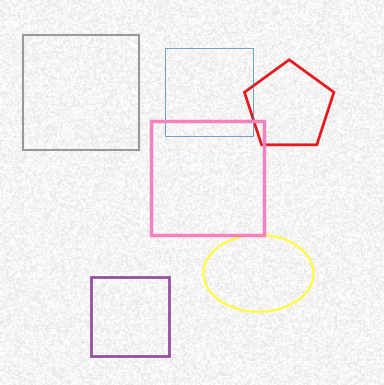[{"shape": "pentagon", "thickness": 2, "radius": 0.61, "center": [0.751, 0.723]}, {"shape": "square", "thickness": 0.5, "radius": 0.57, "center": [0.542, 0.762]}, {"shape": "square", "thickness": 2, "radius": 0.51, "center": [0.338, 0.177]}, {"shape": "oval", "thickness": 1.5, "radius": 0.71, "center": [0.671, 0.29]}, {"shape": "square", "thickness": 2.5, "radius": 0.74, "center": [0.539, 0.538]}, {"shape": "square", "thickness": 1.5, "radius": 0.75, "center": [0.21, 0.759]}]